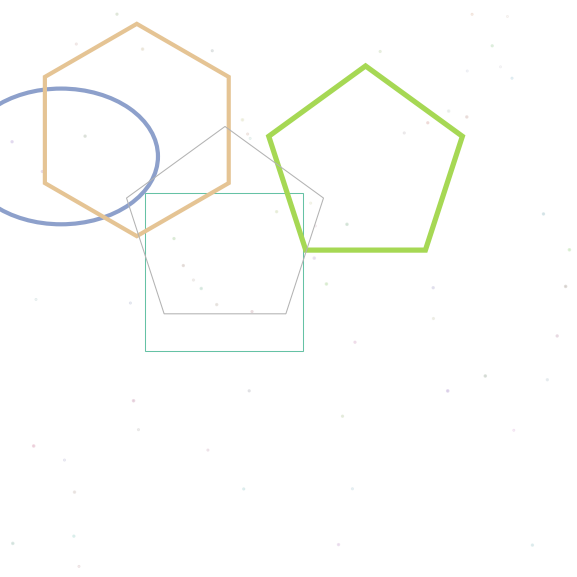[{"shape": "square", "thickness": 0.5, "radius": 0.68, "center": [0.388, 0.528]}, {"shape": "oval", "thickness": 2, "radius": 0.84, "center": [0.106, 0.728]}, {"shape": "pentagon", "thickness": 2.5, "radius": 0.88, "center": [0.633, 0.709]}, {"shape": "hexagon", "thickness": 2, "radius": 0.92, "center": [0.237, 0.774]}, {"shape": "pentagon", "thickness": 0.5, "radius": 0.9, "center": [0.39, 0.601]}]